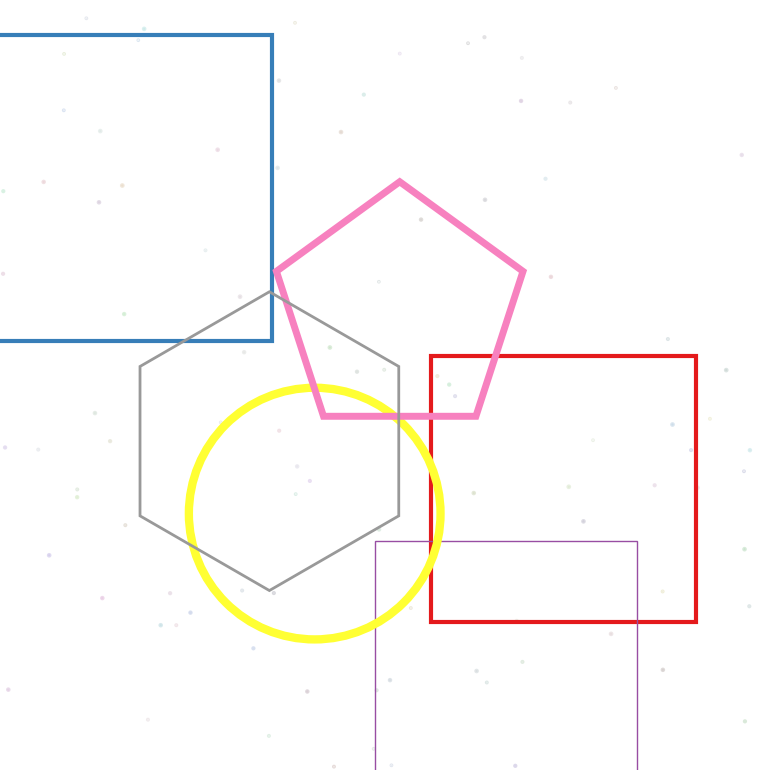[{"shape": "square", "thickness": 1.5, "radius": 0.86, "center": [0.732, 0.365]}, {"shape": "square", "thickness": 1.5, "radius": 0.99, "center": [0.154, 0.756]}, {"shape": "square", "thickness": 0.5, "radius": 0.85, "center": [0.657, 0.126]}, {"shape": "circle", "thickness": 3, "radius": 0.82, "center": [0.409, 0.333]}, {"shape": "pentagon", "thickness": 2.5, "radius": 0.84, "center": [0.519, 0.596]}, {"shape": "hexagon", "thickness": 1, "radius": 0.97, "center": [0.35, 0.427]}]